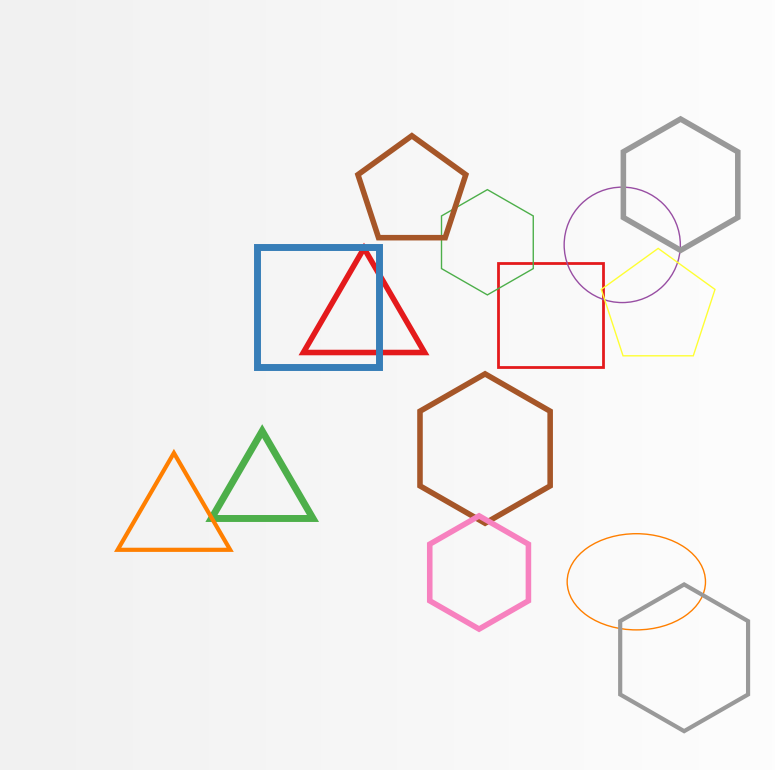[{"shape": "triangle", "thickness": 2, "radius": 0.45, "center": [0.47, 0.587]}, {"shape": "square", "thickness": 1, "radius": 0.34, "center": [0.71, 0.591]}, {"shape": "square", "thickness": 2.5, "radius": 0.39, "center": [0.411, 0.601]}, {"shape": "hexagon", "thickness": 0.5, "radius": 0.34, "center": [0.629, 0.685]}, {"shape": "triangle", "thickness": 2.5, "radius": 0.38, "center": [0.338, 0.364]}, {"shape": "circle", "thickness": 0.5, "radius": 0.37, "center": [0.803, 0.682]}, {"shape": "oval", "thickness": 0.5, "radius": 0.45, "center": [0.821, 0.244]}, {"shape": "triangle", "thickness": 1.5, "radius": 0.42, "center": [0.224, 0.328]}, {"shape": "pentagon", "thickness": 0.5, "radius": 0.39, "center": [0.849, 0.6]}, {"shape": "pentagon", "thickness": 2, "radius": 0.37, "center": [0.531, 0.751]}, {"shape": "hexagon", "thickness": 2, "radius": 0.48, "center": [0.626, 0.417]}, {"shape": "hexagon", "thickness": 2, "radius": 0.37, "center": [0.618, 0.257]}, {"shape": "hexagon", "thickness": 1.5, "radius": 0.48, "center": [0.883, 0.146]}, {"shape": "hexagon", "thickness": 2, "radius": 0.43, "center": [0.878, 0.76]}]